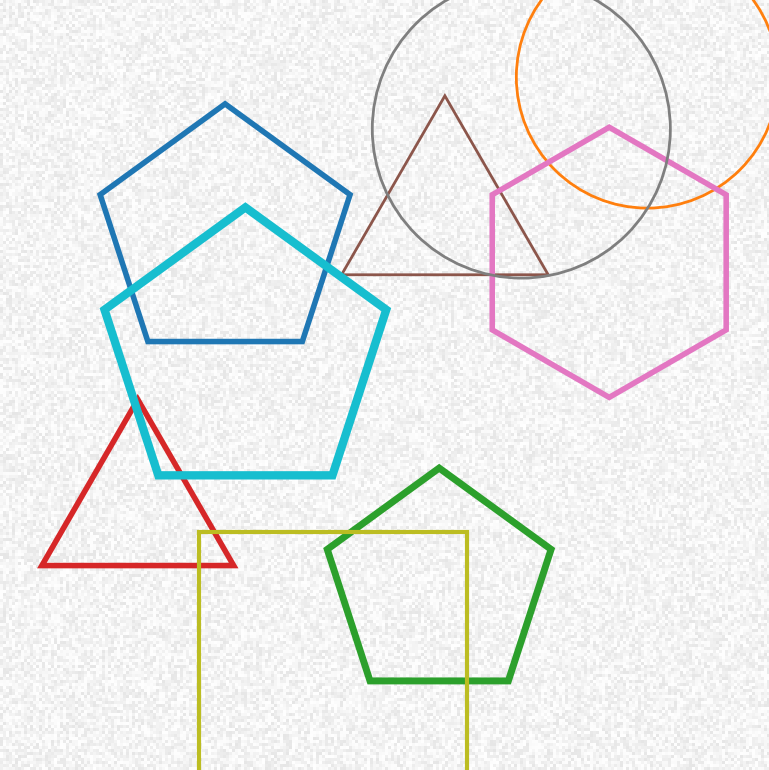[{"shape": "pentagon", "thickness": 2, "radius": 0.85, "center": [0.292, 0.694]}, {"shape": "circle", "thickness": 1, "radius": 0.85, "center": [0.841, 0.9]}, {"shape": "pentagon", "thickness": 2.5, "radius": 0.76, "center": [0.57, 0.239]}, {"shape": "triangle", "thickness": 2, "radius": 0.72, "center": [0.179, 0.337]}, {"shape": "triangle", "thickness": 1, "radius": 0.77, "center": [0.578, 0.721]}, {"shape": "hexagon", "thickness": 2, "radius": 0.88, "center": [0.791, 0.659]}, {"shape": "circle", "thickness": 1, "radius": 0.97, "center": [0.677, 0.832]}, {"shape": "square", "thickness": 1.5, "radius": 0.87, "center": [0.433, 0.135]}, {"shape": "pentagon", "thickness": 3, "radius": 0.96, "center": [0.319, 0.538]}]